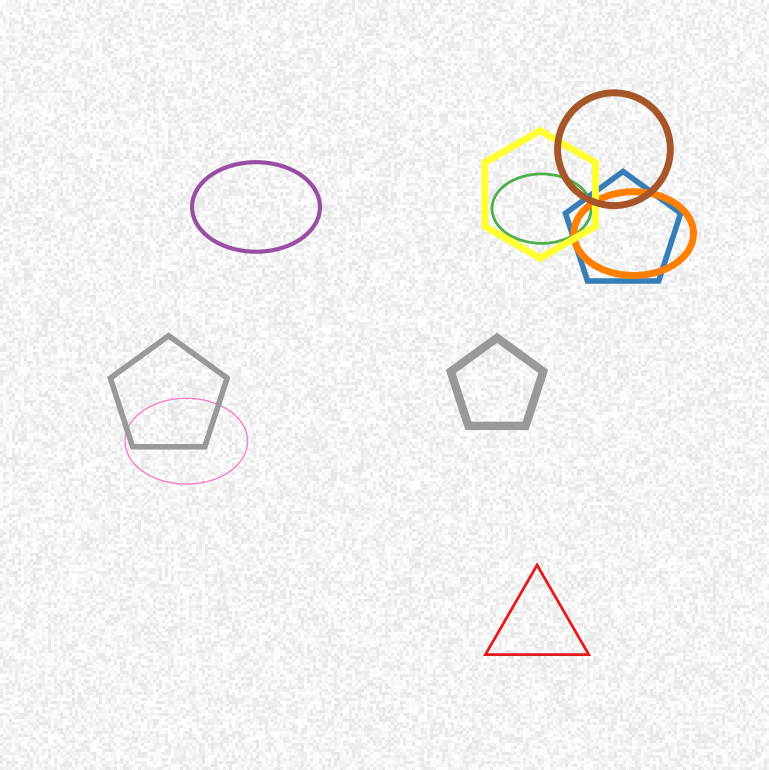[{"shape": "triangle", "thickness": 1, "radius": 0.39, "center": [0.698, 0.189]}, {"shape": "pentagon", "thickness": 2, "radius": 0.39, "center": [0.809, 0.699]}, {"shape": "oval", "thickness": 1, "radius": 0.32, "center": [0.703, 0.729]}, {"shape": "oval", "thickness": 1.5, "radius": 0.42, "center": [0.332, 0.731]}, {"shape": "oval", "thickness": 2.5, "radius": 0.39, "center": [0.823, 0.697]}, {"shape": "hexagon", "thickness": 2.5, "radius": 0.41, "center": [0.701, 0.747]}, {"shape": "circle", "thickness": 2.5, "radius": 0.37, "center": [0.797, 0.806]}, {"shape": "oval", "thickness": 0.5, "radius": 0.4, "center": [0.242, 0.427]}, {"shape": "pentagon", "thickness": 2, "radius": 0.4, "center": [0.219, 0.484]}, {"shape": "pentagon", "thickness": 3, "radius": 0.32, "center": [0.645, 0.498]}]